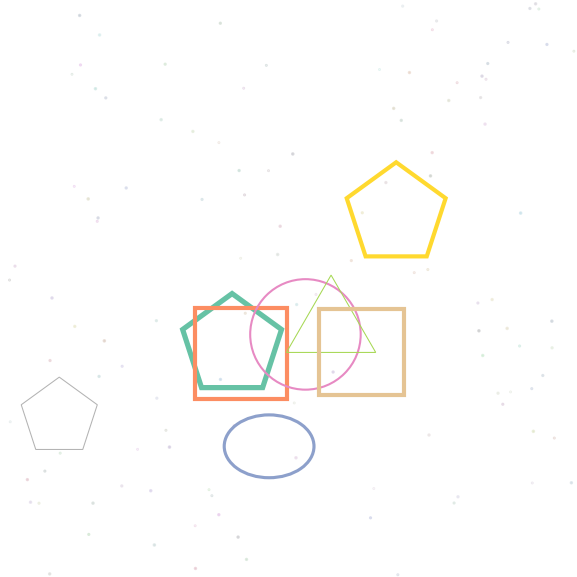[{"shape": "pentagon", "thickness": 2.5, "radius": 0.45, "center": [0.402, 0.401]}, {"shape": "square", "thickness": 2, "radius": 0.4, "center": [0.417, 0.387]}, {"shape": "oval", "thickness": 1.5, "radius": 0.39, "center": [0.466, 0.226]}, {"shape": "circle", "thickness": 1, "radius": 0.48, "center": [0.529, 0.42]}, {"shape": "triangle", "thickness": 0.5, "radius": 0.45, "center": [0.573, 0.433]}, {"shape": "pentagon", "thickness": 2, "radius": 0.45, "center": [0.686, 0.628]}, {"shape": "square", "thickness": 2, "radius": 0.37, "center": [0.626, 0.389]}, {"shape": "pentagon", "thickness": 0.5, "radius": 0.35, "center": [0.103, 0.277]}]